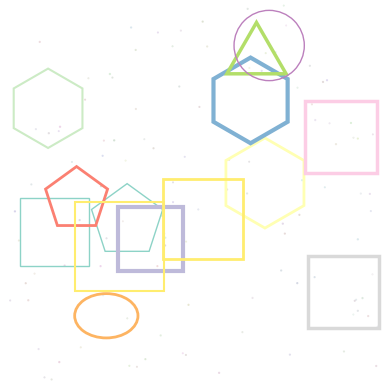[{"shape": "pentagon", "thickness": 1, "radius": 0.49, "center": [0.33, 0.426]}, {"shape": "square", "thickness": 1, "radius": 0.45, "center": [0.141, 0.398]}, {"shape": "hexagon", "thickness": 2, "radius": 0.59, "center": [0.688, 0.525]}, {"shape": "square", "thickness": 3, "radius": 0.42, "center": [0.39, 0.38]}, {"shape": "pentagon", "thickness": 2, "radius": 0.42, "center": [0.199, 0.483]}, {"shape": "hexagon", "thickness": 3, "radius": 0.56, "center": [0.651, 0.739]}, {"shape": "oval", "thickness": 2, "radius": 0.41, "center": [0.276, 0.18]}, {"shape": "triangle", "thickness": 2.5, "radius": 0.44, "center": [0.666, 0.853]}, {"shape": "square", "thickness": 2.5, "radius": 0.47, "center": [0.886, 0.644]}, {"shape": "square", "thickness": 2.5, "radius": 0.46, "center": [0.893, 0.241]}, {"shape": "circle", "thickness": 1, "radius": 0.46, "center": [0.699, 0.882]}, {"shape": "hexagon", "thickness": 1.5, "radius": 0.52, "center": [0.125, 0.719]}, {"shape": "square", "thickness": 2, "radius": 0.52, "center": [0.528, 0.432]}, {"shape": "square", "thickness": 1.5, "radius": 0.57, "center": [0.311, 0.359]}]